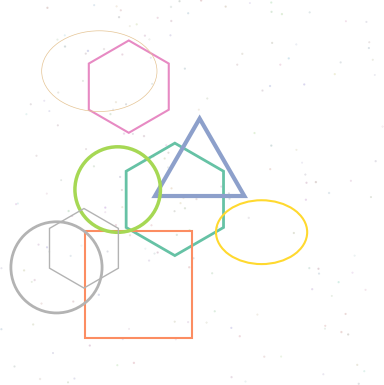[{"shape": "hexagon", "thickness": 2, "radius": 0.73, "center": [0.454, 0.482]}, {"shape": "square", "thickness": 1.5, "radius": 0.7, "center": [0.36, 0.262]}, {"shape": "triangle", "thickness": 3, "radius": 0.67, "center": [0.519, 0.558]}, {"shape": "hexagon", "thickness": 1.5, "radius": 0.6, "center": [0.335, 0.775]}, {"shape": "circle", "thickness": 2.5, "radius": 0.56, "center": [0.306, 0.508]}, {"shape": "oval", "thickness": 1.5, "radius": 0.59, "center": [0.679, 0.397]}, {"shape": "oval", "thickness": 0.5, "radius": 0.75, "center": [0.258, 0.815]}, {"shape": "hexagon", "thickness": 1, "radius": 0.52, "center": [0.218, 0.355]}, {"shape": "circle", "thickness": 2, "radius": 0.59, "center": [0.147, 0.306]}]